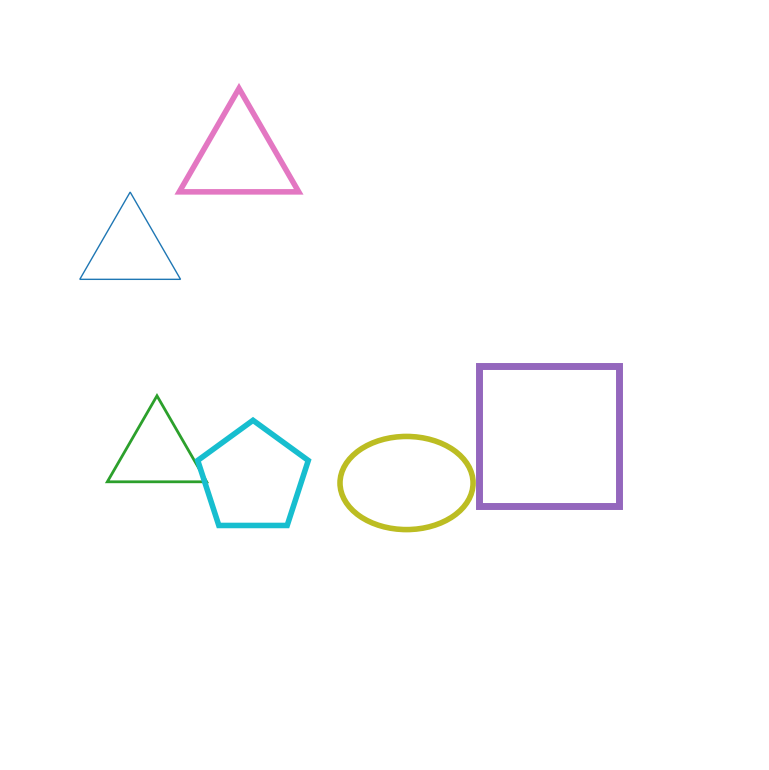[{"shape": "triangle", "thickness": 0.5, "radius": 0.38, "center": [0.169, 0.675]}, {"shape": "triangle", "thickness": 1, "radius": 0.37, "center": [0.204, 0.412]}, {"shape": "square", "thickness": 2.5, "radius": 0.45, "center": [0.713, 0.434]}, {"shape": "triangle", "thickness": 2, "radius": 0.45, "center": [0.31, 0.796]}, {"shape": "oval", "thickness": 2, "radius": 0.43, "center": [0.528, 0.373]}, {"shape": "pentagon", "thickness": 2, "radius": 0.38, "center": [0.329, 0.379]}]